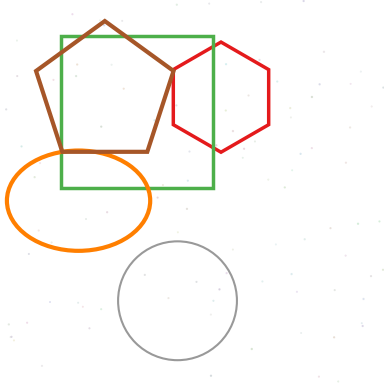[{"shape": "hexagon", "thickness": 2.5, "radius": 0.72, "center": [0.574, 0.748]}, {"shape": "square", "thickness": 2.5, "radius": 0.98, "center": [0.356, 0.709]}, {"shape": "oval", "thickness": 3, "radius": 0.93, "center": [0.204, 0.479]}, {"shape": "pentagon", "thickness": 3, "radius": 0.94, "center": [0.272, 0.758]}, {"shape": "circle", "thickness": 1.5, "radius": 0.77, "center": [0.461, 0.219]}]